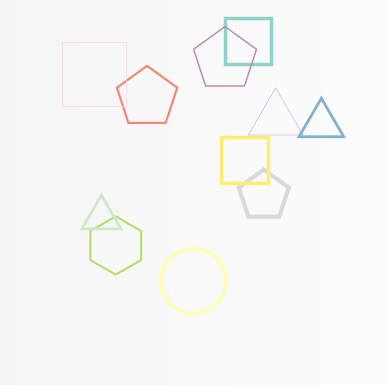[{"shape": "square", "thickness": 2.5, "radius": 0.3, "center": [0.64, 0.894]}, {"shape": "circle", "thickness": 2.5, "radius": 0.42, "center": [0.499, 0.27]}, {"shape": "triangle", "thickness": 0.5, "radius": 0.41, "center": [0.711, 0.69]}, {"shape": "pentagon", "thickness": 1.5, "radius": 0.41, "center": [0.379, 0.747]}, {"shape": "triangle", "thickness": 2, "radius": 0.33, "center": [0.829, 0.678]}, {"shape": "hexagon", "thickness": 1.5, "radius": 0.38, "center": [0.299, 0.362]}, {"shape": "square", "thickness": 0.5, "radius": 0.41, "center": [0.243, 0.808]}, {"shape": "pentagon", "thickness": 3, "radius": 0.34, "center": [0.681, 0.492]}, {"shape": "pentagon", "thickness": 1, "radius": 0.43, "center": [0.581, 0.846]}, {"shape": "triangle", "thickness": 2, "radius": 0.29, "center": [0.262, 0.435]}, {"shape": "square", "thickness": 2.5, "radius": 0.3, "center": [0.631, 0.584]}]